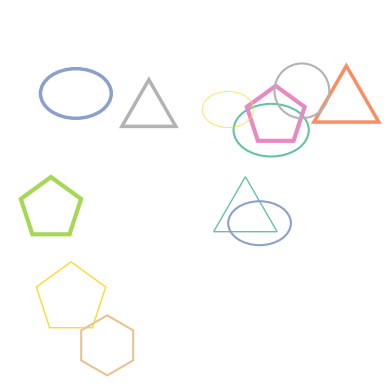[{"shape": "triangle", "thickness": 1, "radius": 0.48, "center": [0.637, 0.446]}, {"shape": "oval", "thickness": 1.5, "radius": 0.49, "center": [0.704, 0.662]}, {"shape": "triangle", "thickness": 2.5, "radius": 0.49, "center": [0.9, 0.732]}, {"shape": "oval", "thickness": 1.5, "radius": 0.41, "center": [0.674, 0.42]}, {"shape": "oval", "thickness": 2.5, "radius": 0.46, "center": [0.197, 0.757]}, {"shape": "pentagon", "thickness": 3, "radius": 0.39, "center": [0.716, 0.698]}, {"shape": "pentagon", "thickness": 3, "radius": 0.41, "center": [0.132, 0.458]}, {"shape": "pentagon", "thickness": 1, "radius": 0.47, "center": [0.184, 0.225]}, {"shape": "oval", "thickness": 0.5, "radius": 0.33, "center": [0.592, 0.716]}, {"shape": "hexagon", "thickness": 1.5, "radius": 0.39, "center": [0.278, 0.103]}, {"shape": "triangle", "thickness": 2.5, "radius": 0.4, "center": [0.387, 0.712]}, {"shape": "circle", "thickness": 1.5, "radius": 0.36, "center": [0.784, 0.764]}]